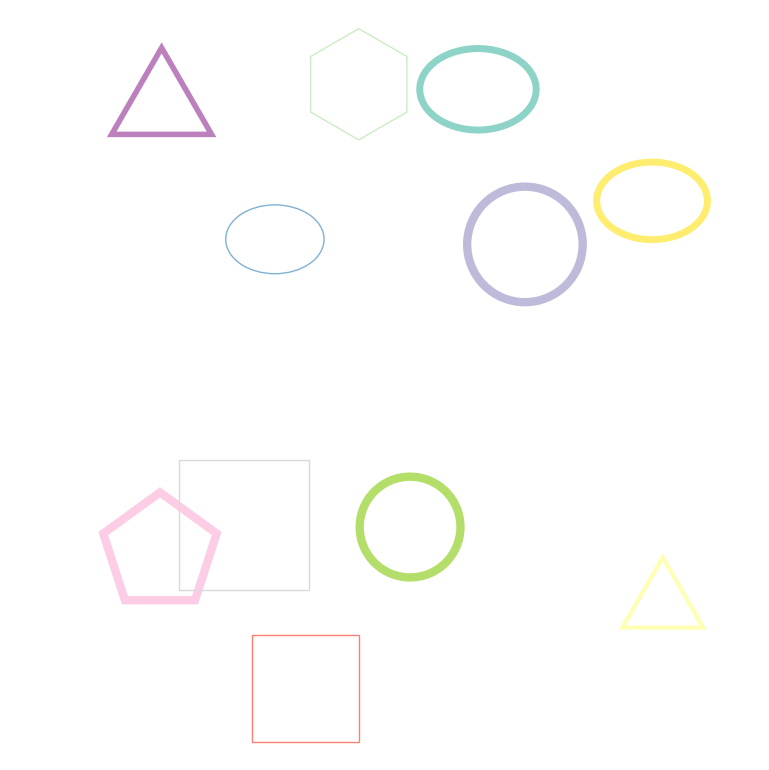[{"shape": "oval", "thickness": 2.5, "radius": 0.38, "center": [0.621, 0.884]}, {"shape": "triangle", "thickness": 1.5, "radius": 0.3, "center": [0.861, 0.215]}, {"shape": "circle", "thickness": 3, "radius": 0.38, "center": [0.682, 0.683]}, {"shape": "square", "thickness": 0.5, "radius": 0.35, "center": [0.397, 0.105]}, {"shape": "oval", "thickness": 0.5, "radius": 0.32, "center": [0.357, 0.689]}, {"shape": "circle", "thickness": 3, "radius": 0.33, "center": [0.533, 0.316]}, {"shape": "pentagon", "thickness": 3, "radius": 0.39, "center": [0.208, 0.283]}, {"shape": "square", "thickness": 0.5, "radius": 0.42, "center": [0.317, 0.319]}, {"shape": "triangle", "thickness": 2, "radius": 0.37, "center": [0.21, 0.863]}, {"shape": "hexagon", "thickness": 0.5, "radius": 0.36, "center": [0.466, 0.891]}, {"shape": "oval", "thickness": 2.5, "radius": 0.36, "center": [0.847, 0.739]}]